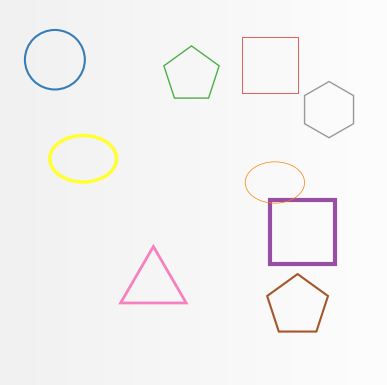[{"shape": "square", "thickness": 0.5, "radius": 0.36, "center": [0.697, 0.832]}, {"shape": "circle", "thickness": 1.5, "radius": 0.39, "center": [0.142, 0.845]}, {"shape": "pentagon", "thickness": 1, "radius": 0.37, "center": [0.494, 0.806]}, {"shape": "square", "thickness": 3, "radius": 0.41, "center": [0.78, 0.398]}, {"shape": "oval", "thickness": 0.5, "radius": 0.38, "center": [0.709, 0.526]}, {"shape": "oval", "thickness": 2.5, "radius": 0.43, "center": [0.215, 0.588]}, {"shape": "pentagon", "thickness": 1.5, "radius": 0.41, "center": [0.768, 0.206]}, {"shape": "triangle", "thickness": 2, "radius": 0.49, "center": [0.396, 0.262]}, {"shape": "hexagon", "thickness": 1, "radius": 0.36, "center": [0.849, 0.715]}]